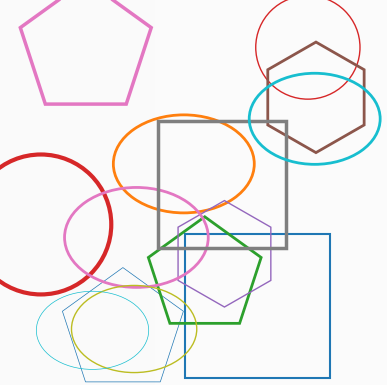[{"shape": "pentagon", "thickness": 0.5, "radius": 0.82, "center": [0.317, 0.141]}, {"shape": "square", "thickness": 1.5, "radius": 0.93, "center": [0.664, 0.206]}, {"shape": "oval", "thickness": 2, "radius": 0.91, "center": [0.474, 0.574]}, {"shape": "pentagon", "thickness": 2, "radius": 0.77, "center": [0.528, 0.284]}, {"shape": "circle", "thickness": 1, "radius": 0.67, "center": [0.794, 0.877]}, {"shape": "circle", "thickness": 3, "radius": 0.91, "center": [0.105, 0.417]}, {"shape": "hexagon", "thickness": 1, "radius": 0.69, "center": [0.579, 0.341]}, {"shape": "hexagon", "thickness": 2, "radius": 0.72, "center": [0.815, 0.747]}, {"shape": "pentagon", "thickness": 2.5, "radius": 0.89, "center": [0.221, 0.873]}, {"shape": "oval", "thickness": 2, "radius": 0.93, "center": [0.352, 0.383]}, {"shape": "square", "thickness": 2.5, "radius": 0.83, "center": [0.573, 0.52]}, {"shape": "oval", "thickness": 1, "radius": 0.81, "center": [0.346, 0.145]}, {"shape": "oval", "thickness": 0.5, "radius": 0.72, "center": [0.239, 0.142]}, {"shape": "oval", "thickness": 2, "radius": 0.84, "center": [0.812, 0.691]}]